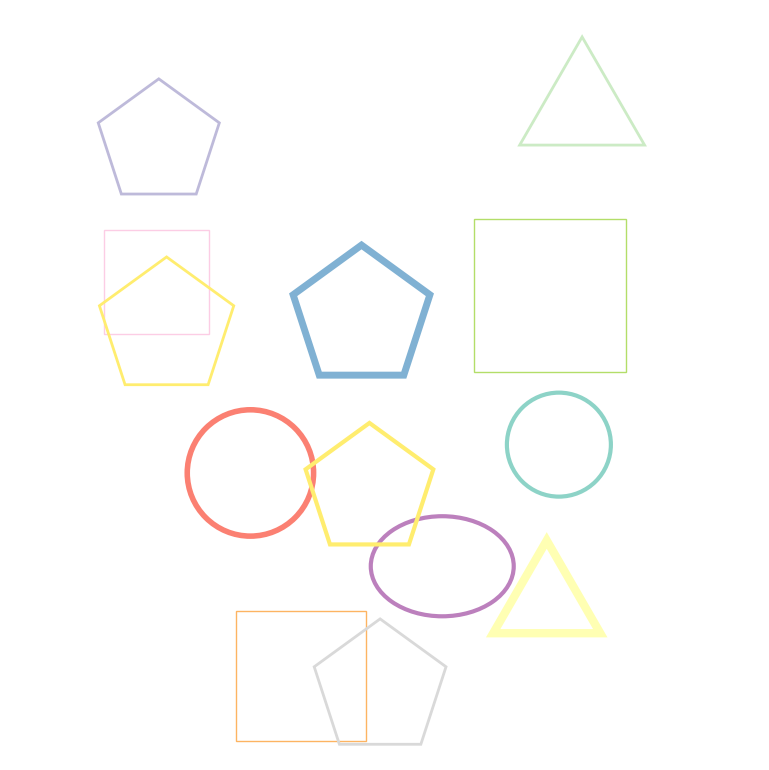[{"shape": "circle", "thickness": 1.5, "radius": 0.34, "center": [0.726, 0.423]}, {"shape": "triangle", "thickness": 3, "radius": 0.4, "center": [0.71, 0.218]}, {"shape": "pentagon", "thickness": 1, "radius": 0.41, "center": [0.206, 0.815]}, {"shape": "circle", "thickness": 2, "radius": 0.41, "center": [0.325, 0.386]}, {"shape": "pentagon", "thickness": 2.5, "radius": 0.47, "center": [0.47, 0.588]}, {"shape": "square", "thickness": 0.5, "radius": 0.42, "center": [0.391, 0.122]}, {"shape": "square", "thickness": 0.5, "radius": 0.5, "center": [0.714, 0.617]}, {"shape": "square", "thickness": 0.5, "radius": 0.34, "center": [0.203, 0.633]}, {"shape": "pentagon", "thickness": 1, "radius": 0.45, "center": [0.494, 0.106]}, {"shape": "oval", "thickness": 1.5, "radius": 0.46, "center": [0.574, 0.265]}, {"shape": "triangle", "thickness": 1, "radius": 0.47, "center": [0.756, 0.858]}, {"shape": "pentagon", "thickness": 1.5, "radius": 0.44, "center": [0.48, 0.363]}, {"shape": "pentagon", "thickness": 1, "radius": 0.46, "center": [0.216, 0.575]}]